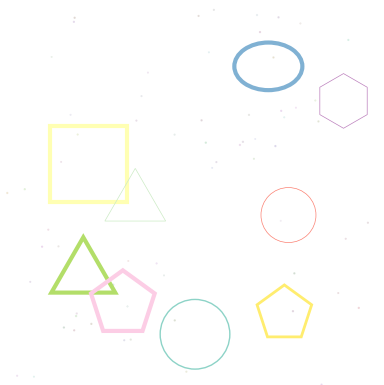[{"shape": "circle", "thickness": 1, "radius": 0.45, "center": [0.507, 0.132]}, {"shape": "square", "thickness": 3, "radius": 0.5, "center": [0.23, 0.574]}, {"shape": "circle", "thickness": 0.5, "radius": 0.36, "center": [0.749, 0.441]}, {"shape": "oval", "thickness": 3, "radius": 0.44, "center": [0.697, 0.828]}, {"shape": "triangle", "thickness": 3, "radius": 0.48, "center": [0.216, 0.288]}, {"shape": "pentagon", "thickness": 3, "radius": 0.43, "center": [0.319, 0.211]}, {"shape": "hexagon", "thickness": 0.5, "radius": 0.36, "center": [0.892, 0.738]}, {"shape": "triangle", "thickness": 0.5, "radius": 0.46, "center": [0.351, 0.471]}, {"shape": "pentagon", "thickness": 2, "radius": 0.37, "center": [0.739, 0.185]}]